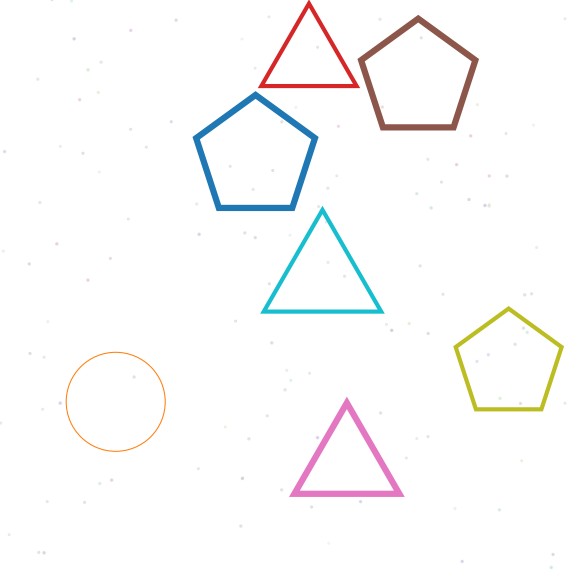[{"shape": "pentagon", "thickness": 3, "radius": 0.54, "center": [0.443, 0.727]}, {"shape": "circle", "thickness": 0.5, "radius": 0.43, "center": [0.2, 0.303]}, {"shape": "triangle", "thickness": 2, "radius": 0.48, "center": [0.535, 0.898]}, {"shape": "pentagon", "thickness": 3, "radius": 0.52, "center": [0.724, 0.863]}, {"shape": "triangle", "thickness": 3, "radius": 0.52, "center": [0.601, 0.197]}, {"shape": "pentagon", "thickness": 2, "radius": 0.48, "center": [0.881, 0.368]}, {"shape": "triangle", "thickness": 2, "radius": 0.59, "center": [0.558, 0.518]}]